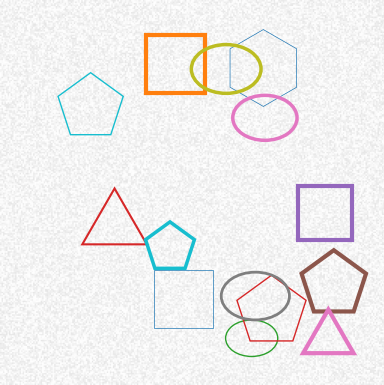[{"shape": "square", "thickness": 0.5, "radius": 0.38, "center": [0.477, 0.223]}, {"shape": "hexagon", "thickness": 0.5, "radius": 0.5, "center": [0.684, 0.823]}, {"shape": "square", "thickness": 3, "radius": 0.38, "center": [0.455, 0.834]}, {"shape": "oval", "thickness": 1, "radius": 0.34, "center": [0.654, 0.122]}, {"shape": "pentagon", "thickness": 1, "radius": 0.47, "center": [0.705, 0.191]}, {"shape": "triangle", "thickness": 1.5, "radius": 0.48, "center": [0.298, 0.414]}, {"shape": "square", "thickness": 3, "radius": 0.35, "center": [0.843, 0.447]}, {"shape": "pentagon", "thickness": 3, "radius": 0.44, "center": [0.867, 0.262]}, {"shape": "triangle", "thickness": 3, "radius": 0.38, "center": [0.853, 0.12]}, {"shape": "oval", "thickness": 2.5, "radius": 0.42, "center": [0.688, 0.694]}, {"shape": "oval", "thickness": 2, "radius": 0.44, "center": [0.663, 0.231]}, {"shape": "oval", "thickness": 2.5, "radius": 0.45, "center": [0.587, 0.821]}, {"shape": "pentagon", "thickness": 1, "radius": 0.45, "center": [0.235, 0.722]}, {"shape": "pentagon", "thickness": 2.5, "radius": 0.33, "center": [0.441, 0.357]}]